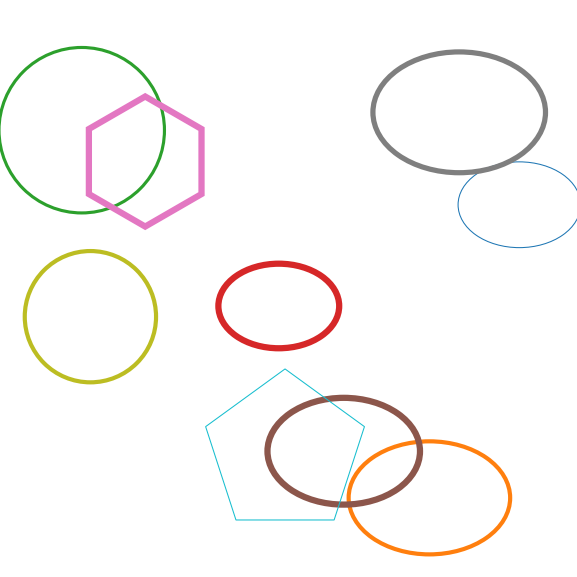[{"shape": "oval", "thickness": 0.5, "radius": 0.53, "center": [0.899, 0.645]}, {"shape": "oval", "thickness": 2, "radius": 0.7, "center": [0.744, 0.137]}, {"shape": "circle", "thickness": 1.5, "radius": 0.72, "center": [0.142, 0.774]}, {"shape": "oval", "thickness": 3, "radius": 0.52, "center": [0.483, 0.469]}, {"shape": "oval", "thickness": 3, "radius": 0.66, "center": [0.595, 0.218]}, {"shape": "hexagon", "thickness": 3, "radius": 0.56, "center": [0.251, 0.719]}, {"shape": "oval", "thickness": 2.5, "radius": 0.75, "center": [0.795, 0.805]}, {"shape": "circle", "thickness": 2, "radius": 0.57, "center": [0.157, 0.451]}, {"shape": "pentagon", "thickness": 0.5, "radius": 0.72, "center": [0.494, 0.216]}]